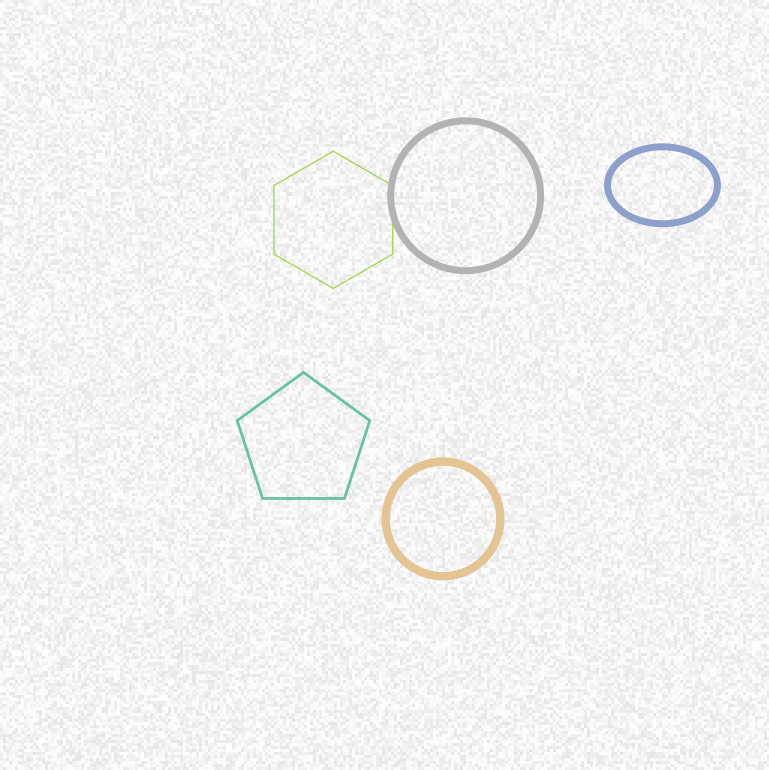[{"shape": "pentagon", "thickness": 1, "radius": 0.45, "center": [0.394, 0.426]}, {"shape": "oval", "thickness": 2.5, "radius": 0.36, "center": [0.86, 0.759]}, {"shape": "hexagon", "thickness": 0.5, "radius": 0.45, "center": [0.433, 0.715]}, {"shape": "circle", "thickness": 3, "radius": 0.37, "center": [0.575, 0.326]}, {"shape": "circle", "thickness": 2.5, "radius": 0.49, "center": [0.605, 0.746]}]